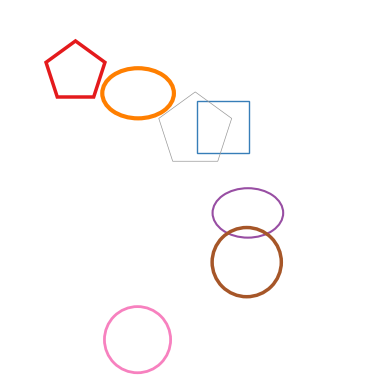[{"shape": "pentagon", "thickness": 2.5, "radius": 0.4, "center": [0.196, 0.813]}, {"shape": "square", "thickness": 1, "radius": 0.34, "center": [0.58, 0.671]}, {"shape": "oval", "thickness": 1.5, "radius": 0.46, "center": [0.644, 0.447]}, {"shape": "oval", "thickness": 3, "radius": 0.47, "center": [0.359, 0.758]}, {"shape": "circle", "thickness": 2.5, "radius": 0.45, "center": [0.641, 0.319]}, {"shape": "circle", "thickness": 2, "radius": 0.43, "center": [0.357, 0.118]}, {"shape": "pentagon", "thickness": 0.5, "radius": 0.5, "center": [0.507, 0.662]}]